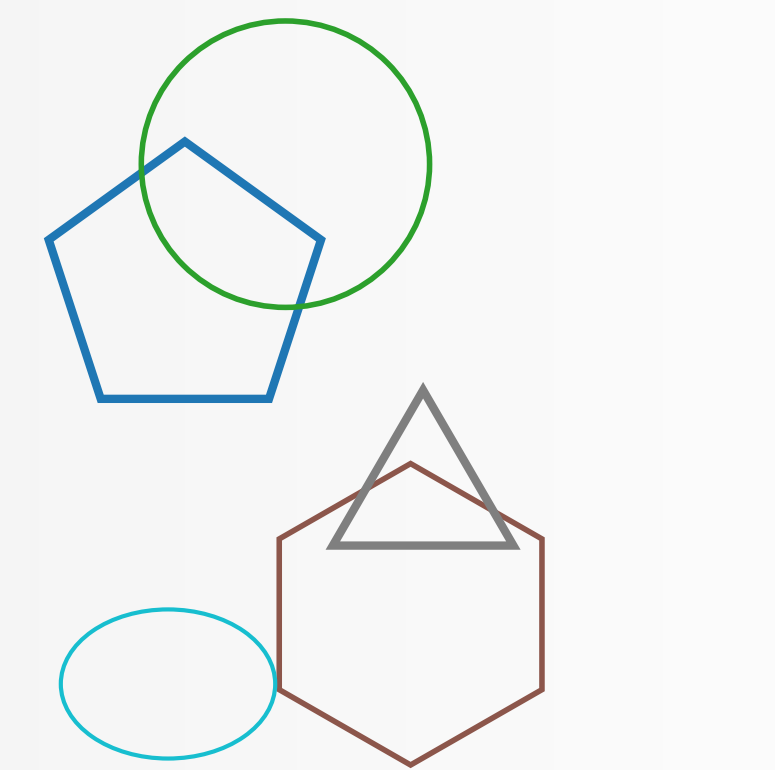[{"shape": "pentagon", "thickness": 3, "radius": 0.92, "center": [0.239, 0.631]}, {"shape": "circle", "thickness": 2, "radius": 0.93, "center": [0.368, 0.787]}, {"shape": "hexagon", "thickness": 2, "radius": 0.98, "center": [0.53, 0.202]}, {"shape": "triangle", "thickness": 3, "radius": 0.67, "center": [0.546, 0.359]}, {"shape": "oval", "thickness": 1.5, "radius": 0.69, "center": [0.217, 0.112]}]